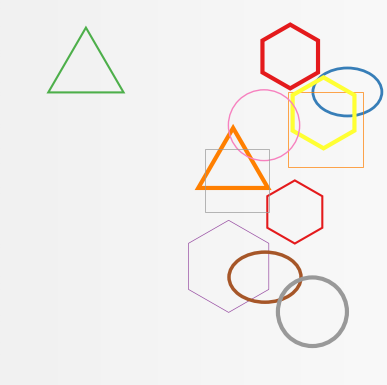[{"shape": "hexagon", "thickness": 1.5, "radius": 0.41, "center": [0.761, 0.449]}, {"shape": "hexagon", "thickness": 3, "radius": 0.41, "center": [0.749, 0.853]}, {"shape": "oval", "thickness": 2, "radius": 0.44, "center": [0.896, 0.761]}, {"shape": "triangle", "thickness": 1.5, "radius": 0.56, "center": [0.222, 0.816]}, {"shape": "hexagon", "thickness": 0.5, "radius": 0.6, "center": [0.59, 0.308]}, {"shape": "triangle", "thickness": 3, "radius": 0.52, "center": [0.602, 0.564]}, {"shape": "square", "thickness": 0.5, "radius": 0.49, "center": [0.84, 0.663]}, {"shape": "hexagon", "thickness": 3, "radius": 0.46, "center": [0.835, 0.707]}, {"shape": "oval", "thickness": 2.5, "radius": 0.46, "center": [0.684, 0.28]}, {"shape": "circle", "thickness": 1, "radius": 0.46, "center": [0.681, 0.675]}, {"shape": "square", "thickness": 0.5, "radius": 0.41, "center": [0.611, 0.532]}, {"shape": "circle", "thickness": 3, "radius": 0.45, "center": [0.806, 0.19]}]